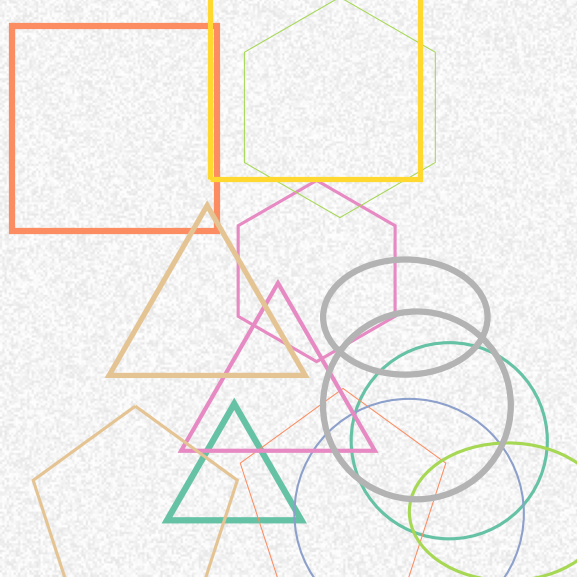[{"shape": "triangle", "thickness": 3, "radius": 0.67, "center": [0.406, 0.165]}, {"shape": "circle", "thickness": 1.5, "radius": 0.85, "center": [0.778, 0.236]}, {"shape": "square", "thickness": 3, "radius": 0.89, "center": [0.199, 0.776]}, {"shape": "pentagon", "thickness": 0.5, "radius": 0.94, "center": [0.594, 0.139]}, {"shape": "circle", "thickness": 1, "radius": 0.99, "center": [0.708, 0.11]}, {"shape": "triangle", "thickness": 2, "radius": 0.97, "center": [0.481, 0.315]}, {"shape": "hexagon", "thickness": 1.5, "radius": 0.78, "center": [0.548, 0.53]}, {"shape": "hexagon", "thickness": 0.5, "radius": 0.95, "center": [0.589, 0.813]}, {"shape": "oval", "thickness": 1.5, "radius": 0.85, "center": [0.879, 0.113]}, {"shape": "square", "thickness": 2.5, "radius": 0.91, "center": [0.545, 0.872]}, {"shape": "pentagon", "thickness": 1.5, "radius": 0.93, "center": [0.234, 0.11]}, {"shape": "triangle", "thickness": 2.5, "radius": 0.98, "center": [0.359, 0.447]}, {"shape": "circle", "thickness": 3, "radius": 0.81, "center": [0.722, 0.297]}, {"shape": "oval", "thickness": 3, "radius": 0.71, "center": [0.702, 0.45]}]